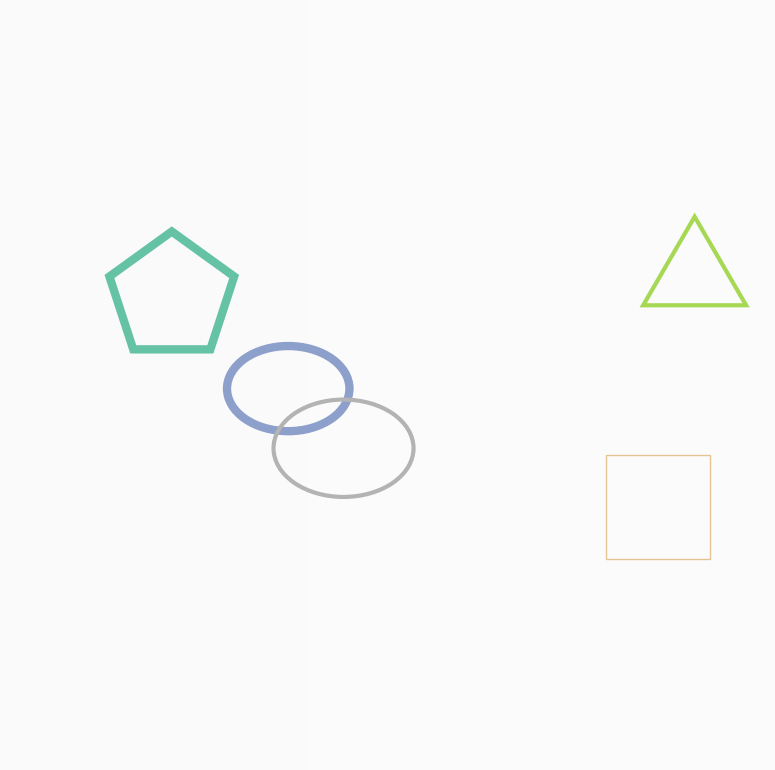[{"shape": "pentagon", "thickness": 3, "radius": 0.42, "center": [0.222, 0.615]}, {"shape": "oval", "thickness": 3, "radius": 0.39, "center": [0.372, 0.495]}, {"shape": "triangle", "thickness": 1.5, "radius": 0.38, "center": [0.896, 0.642]}, {"shape": "square", "thickness": 0.5, "radius": 0.34, "center": [0.849, 0.341]}, {"shape": "oval", "thickness": 1.5, "radius": 0.45, "center": [0.443, 0.418]}]